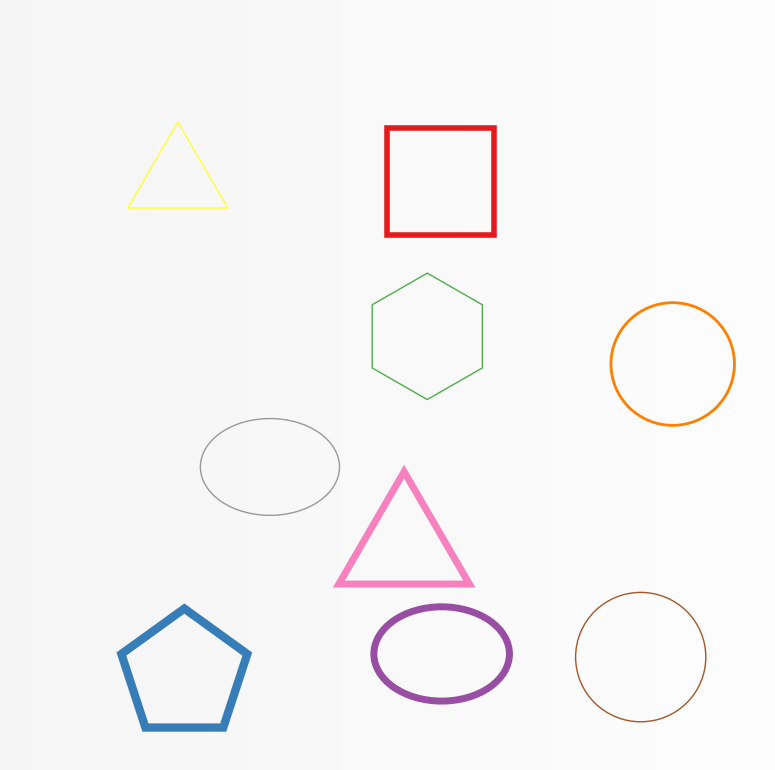[{"shape": "square", "thickness": 2, "radius": 0.35, "center": [0.569, 0.764]}, {"shape": "pentagon", "thickness": 3, "radius": 0.43, "center": [0.238, 0.124]}, {"shape": "hexagon", "thickness": 0.5, "radius": 0.41, "center": [0.551, 0.563]}, {"shape": "oval", "thickness": 2.5, "radius": 0.44, "center": [0.57, 0.151]}, {"shape": "circle", "thickness": 1, "radius": 0.4, "center": [0.868, 0.527]}, {"shape": "triangle", "thickness": 0.5, "radius": 0.37, "center": [0.229, 0.767]}, {"shape": "circle", "thickness": 0.5, "radius": 0.42, "center": [0.827, 0.147]}, {"shape": "triangle", "thickness": 2.5, "radius": 0.49, "center": [0.521, 0.29]}, {"shape": "oval", "thickness": 0.5, "radius": 0.45, "center": [0.348, 0.394]}]